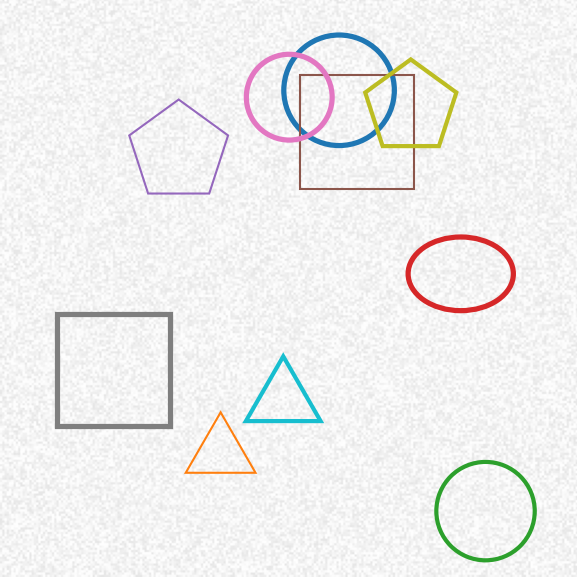[{"shape": "circle", "thickness": 2.5, "radius": 0.48, "center": [0.587, 0.843]}, {"shape": "triangle", "thickness": 1, "radius": 0.35, "center": [0.382, 0.215]}, {"shape": "circle", "thickness": 2, "radius": 0.43, "center": [0.841, 0.114]}, {"shape": "oval", "thickness": 2.5, "radius": 0.46, "center": [0.798, 0.525]}, {"shape": "pentagon", "thickness": 1, "radius": 0.45, "center": [0.309, 0.737]}, {"shape": "square", "thickness": 1, "radius": 0.49, "center": [0.618, 0.771]}, {"shape": "circle", "thickness": 2.5, "radius": 0.37, "center": [0.501, 0.831]}, {"shape": "square", "thickness": 2.5, "radius": 0.49, "center": [0.197, 0.359]}, {"shape": "pentagon", "thickness": 2, "radius": 0.41, "center": [0.711, 0.813]}, {"shape": "triangle", "thickness": 2, "radius": 0.37, "center": [0.49, 0.307]}]